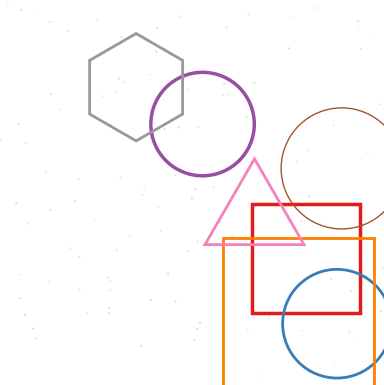[{"shape": "square", "thickness": 2.5, "radius": 0.7, "center": [0.795, 0.329]}, {"shape": "circle", "thickness": 2, "radius": 0.71, "center": [0.875, 0.159]}, {"shape": "circle", "thickness": 2.5, "radius": 0.67, "center": [0.526, 0.678]}, {"shape": "square", "thickness": 2, "radius": 0.98, "center": [0.775, 0.185]}, {"shape": "circle", "thickness": 1, "radius": 0.79, "center": [0.887, 0.563]}, {"shape": "triangle", "thickness": 2, "radius": 0.74, "center": [0.661, 0.439]}, {"shape": "hexagon", "thickness": 2, "radius": 0.7, "center": [0.354, 0.773]}]